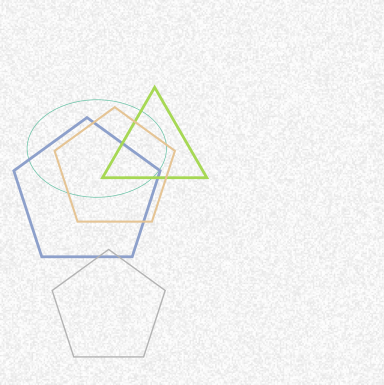[{"shape": "oval", "thickness": 0.5, "radius": 0.9, "center": [0.251, 0.614]}, {"shape": "pentagon", "thickness": 2, "radius": 1.0, "center": [0.226, 0.495]}, {"shape": "triangle", "thickness": 2, "radius": 0.78, "center": [0.402, 0.617]}, {"shape": "pentagon", "thickness": 1.5, "radius": 0.82, "center": [0.298, 0.557]}, {"shape": "pentagon", "thickness": 1, "radius": 0.77, "center": [0.282, 0.198]}]